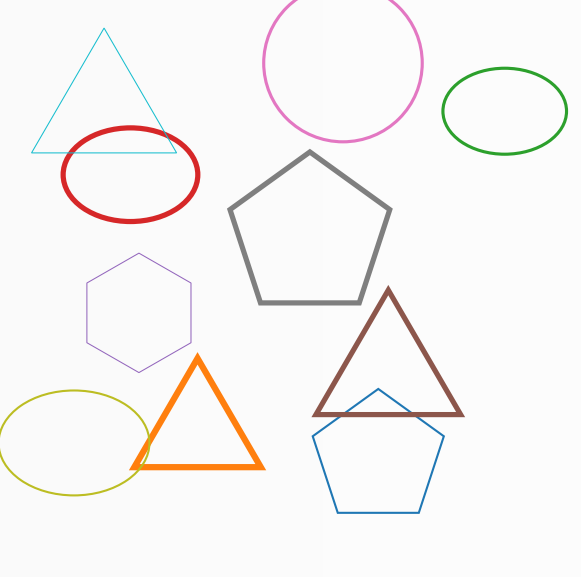[{"shape": "pentagon", "thickness": 1, "radius": 0.59, "center": [0.651, 0.207]}, {"shape": "triangle", "thickness": 3, "radius": 0.63, "center": [0.34, 0.253]}, {"shape": "oval", "thickness": 1.5, "radius": 0.53, "center": [0.868, 0.807]}, {"shape": "oval", "thickness": 2.5, "radius": 0.58, "center": [0.224, 0.697]}, {"shape": "hexagon", "thickness": 0.5, "radius": 0.52, "center": [0.239, 0.457]}, {"shape": "triangle", "thickness": 2.5, "radius": 0.72, "center": [0.668, 0.353]}, {"shape": "circle", "thickness": 1.5, "radius": 0.68, "center": [0.59, 0.89]}, {"shape": "pentagon", "thickness": 2.5, "radius": 0.72, "center": [0.533, 0.592]}, {"shape": "oval", "thickness": 1, "radius": 0.65, "center": [0.127, 0.232]}, {"shape": "triangle", "thickness": 0.5, "radius": 0.72, "center": [0.179, 0.806]}]